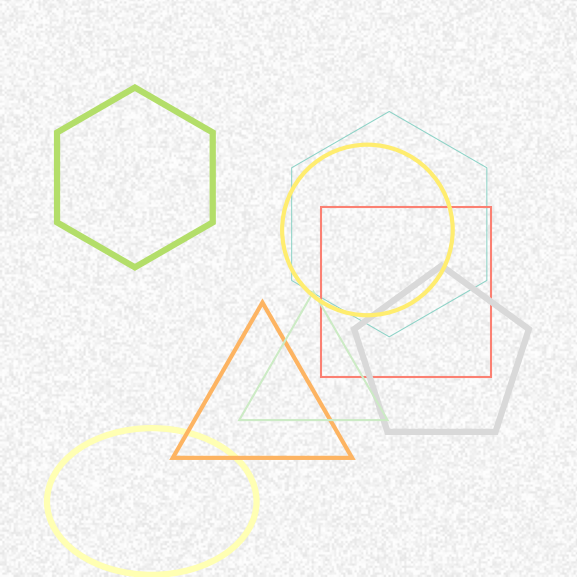[{"shape": "hexagon", "thickness": 0.5, "radius": 0.98, "center": [0.674, 0.611]}, {"shape": "oval", "thickness": 3, "radius": 0.91, "center": [0.263, 0.131]}, {"shape": "square", "thickness": 1, "radius": 0.74, "center": [0.703, 0.494]}, {"shape": "triangle", "thickness": 2, "radius": 0.9, "center": [0.454, 0.296]}, {"shape": "hexagon", "thickness": 3, "radius": 0.78, "center": [0.234, 0.692]}, {"shape": "pentagon", "thickness": 3, "radius": 0.8, "center": [0.764, 0.38]}, {"shape": "triangle", "thickness": 1, "radius": 0.74, "center": [0.543, 0.346]}, {"shape": "circle", "thickness": 2, "radius": 0.74, "center": [0.636, 0.601]}]